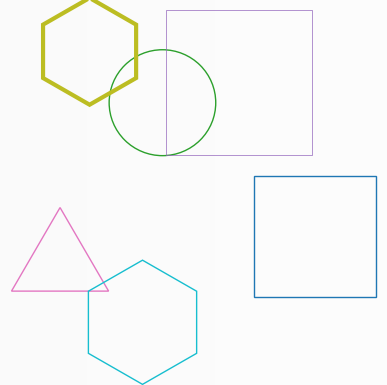[{"shape": "square", "thickness": 1, "radius": 0.79, "center": [0.812, 0.385]}, {"shape": "circle", "thickness": 1, "radius": 0.69, "center": [0.419, 0.733]}, {"shape": "square", "thickness": 0.5, "radius": 0.94, "center": [0.616, 0.785]}, {"shape": "triangle", "thickness": 1, "radius": 0.72, "center": [0.155, 0.316]}, {"shape": "hexagon", "thickness": 3, "radius": 0.69, "center": [0.231, 0.867]}, {"shape": "hexagon", "thickness": 1, "radius": 0.81, "center": [0.368, 0.163]}]